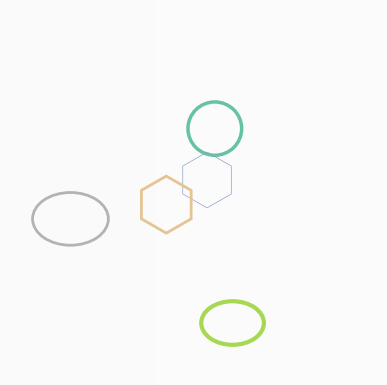[{"shape": "circle", "thickness": 2.5, "radius": 0.35, "center": [0.554, 0.666]}, {"shape": "hexagon", "thickness": 0.5, "radius": 0.36, "center": [0.534, 0.532]}, {"shape": "oval", "thickness": 3, "radius": 0.4, "center": [0.6, 0.161]}, {"shape": "hexagon", "thickness": 2, "radius": 0.37, "center": [0.429, 0.469]}, {"shape": "oval", "thickness": 2, "radius": 0.49, "center": [0.182, 0.431]}]